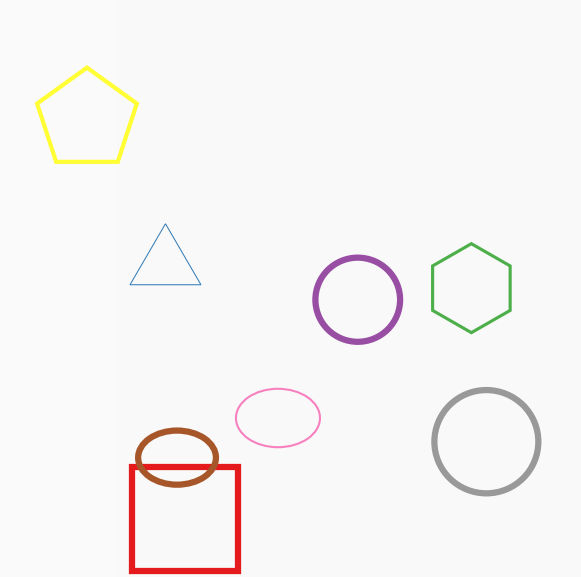[{"shape": "square", "thickness": 3, "radius": 0.45, "center": [0.319, 0.101]}, {"shape": "triangle", "thickness": 0.5, "radius": 0.35, "center": [0.285, 0.541]}, {"shape": "hexagon", "thickness": 1.5, "radius": 0.39, "center": [0.811, 0.5]}, {"shape": "circle", "thickness": 3, "radius": 0.36, "center": [0.615, 0.48]}, {"shape": "pentagon", "thickness": 2, "radius": 0.45, "center": [0.15, 0.792]}, {"shape": "oval", "thickness": 3, "radius": 0.33, "center": [0.305, 0.207]}, {"shape": "oval", "thickness": 1, "radius": 0.36, "center": [0.478, 0.275]}, {"shape": "circle", "thickness": 3, "radius": 0.45, "center": [0.837, 0.234]}]